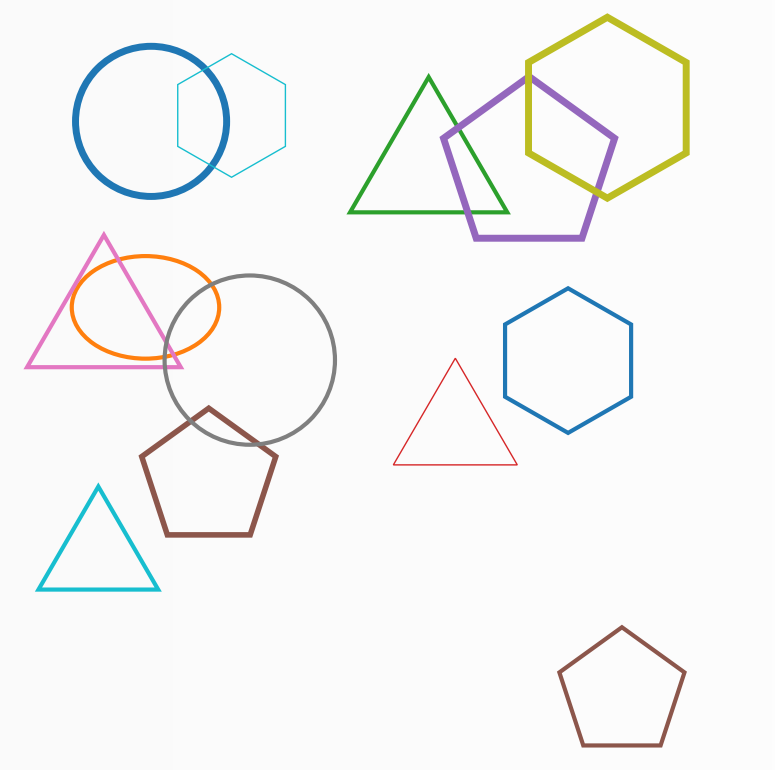[{"shape": "hexagon", "thickness": 1.5, "radius": 0.47, "center": [0.733, 0.532]}, {"shape": "circle", "thickness": 2.5, "radius": 0.49, "center": [0.195, 0.842]}, {"shape": "oval", "thickness": 1.5, "radius": 0.48, "center": [0.188, 0.601]}, {"shape": "triangle", "thickness": 1.5, "radius": 0.59, "center": [0.553, 0.783]}, {"shape": "triangle", "thickness": 0.5, "radius": 0.46, "center": [0.588, 0.442]}, {"shape": "pentagon", "thickness": 2.5, "radius": 0.58, "center": [0.683, 0.785]}, {"shape": "pentagon", "thickness": 2, "radius": 0.45, "center": [0.269, 0.379]}, {"shape": "pentagon", "thickness": 1.5, "radius": 0.42, "center": [0.802, 0.101]}, {"shape": "triangle", "thickness": 1.5, "radius": 0.57, "center": [0.134, 0.58]}, {"shape": "circle", "thickness": 1.5, "radius": 0.55, "center": [0.322, 0.532]}, {"shape": "hexagon", "thickness": 2.5, "radius": 0.59, "center": [0.784, 0.86]}, {"shape": "hexagon", "thickness": 0.5, "radius": 0.4, "center": [0.299, 0.85]}, {"shape": "triangle", "thickness": 1.5, "radius": 0.45, "center": [0.127, 0.279]}]